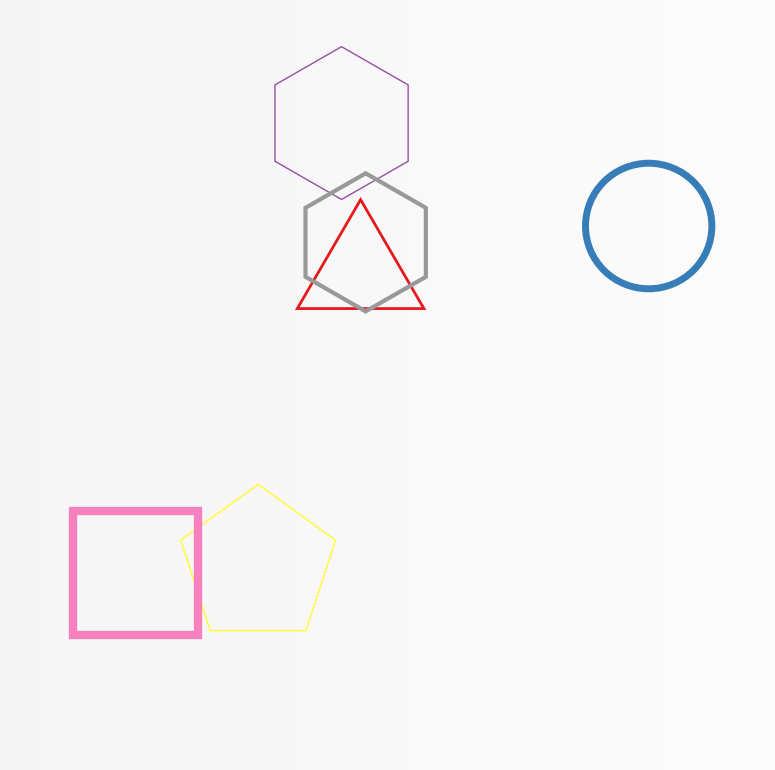[{"shape": "triangle", "thickness": 1, "radius": 0.47, "center": [0.465, 0.646]}, {"shape": "circle", "thickness": 2.5, "radius": 0.41, "center": [0.837, 0.706]}, {"shape": "hexagon", "thickness": 0.5, "radius": 0.5, "center": [0.441, 0.84]}, {"shape": "pentagon", "thickness": 0.5, "radius": 0.53, "center": [0.333, 0.266]}, {"shape": "square", "thickness": 3, "radius": 0.4, "center": [0.174, 0.256]}, {"shape": "hexagon", "thickness": 1.5, "radius": 0.45, "center": [0.472, 0.685]}]